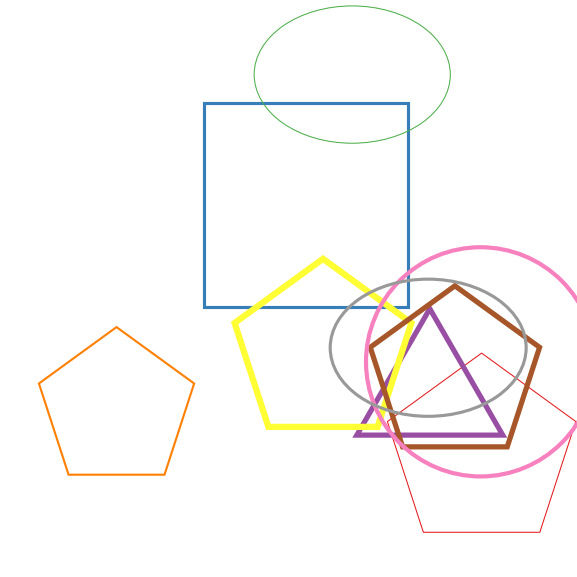[{"shape": "pentagon", "thickness": 0.5, "radius": 0.86, "center": [0.834, 0.216]}, {"shape": "square", "thickness": 1.5, "radius": 0.88, "center": [0.529, 0.645]}, {"shape": "oval", "thickness": 0.5, "radius": 0.85, "center": [0.61, 0.87]}, {"shape": "triangle", "thickness": 2.5, "radius": 0.73, "center": [0.744, 0.319]}, {"shape": "pentagon", "thickness": 1, "radius": 0.71, "center": [0.202, 0.291]}, {"shape": "pentagon", "thickness": 3, "radius": 0.8, "center": [0.559, 0.39]}, {"shape": "pentagon", "thickness": 2.5, "radius": 0.77, "center": [0.788, 0.35]}, {"shape": "circle", "thickness": 2, "radius": 0.99, "center": [0.832, 0.373]}, {"shape": "oval", "thickness": 1.5, "radius": 0.85, "center": [0.741, 0.397]}]